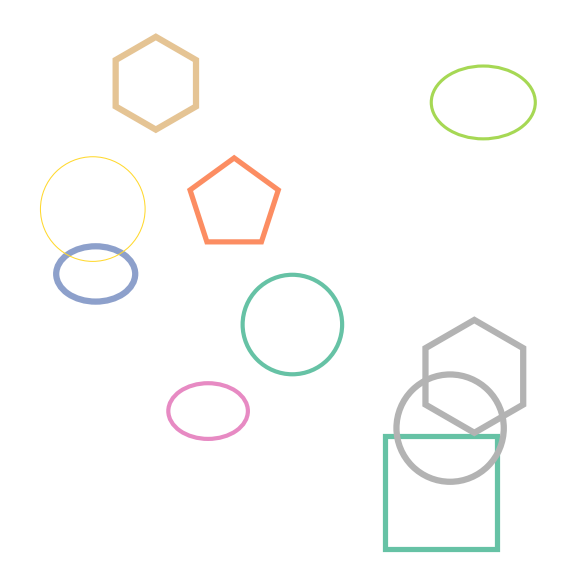[{"shape": "square", "thickness": 2.5, "radius": 0.49, "center": [0.763, 0.146]}, {"shape": "circle", "thickness": 2, "radius": 0.43, "center": [0.506, 0.437]}, {"shape": "pentagon", "thickness": 2.5, "radius": 0.4, "center": [0.405, 0.645]}, {"shape": "oval", "thickness": 3, "radius": 0.34, "center": [0.166, 0.525]}, {"shape": "oval", "thickness": 2, "radius": 0.34, "center": [0.36, 0.287]}, {"shape": "oval", "thickness": 1.5, "radius": 0.45, "center": [0.837, 0.822]}, {"shape": "circle", "thickness": 0.5, "radius": 0.45, "center": [0.161, 0.637]}, {"shape": "hexagon", "thickness": 3, "radius": 0.4, "center": [0.27, 0.855]}, {"shape": "circle", "thickness": 3, "radius": 0.46, "center": [0.779, 0.258]}, {"shape": "hexagon", "thickness": 3, "radius": 0.49, "center": [0.821, 0.347]}]